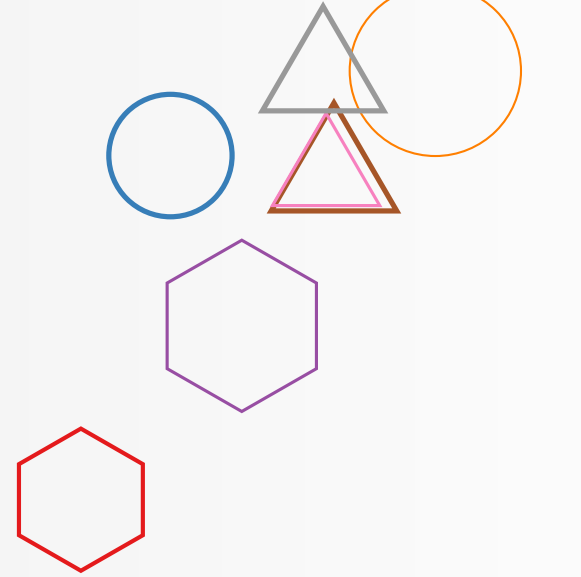[{"shape": "hexagon", "thickness": 2, "radius": 0.62, "center": [0.139, 0.134]}, {"shape": "circle", "thickness": 2.5, "radius": 0.53, "center": [0.293, 0.73]}, {"shape": "hexagon", "thickness": 1.5, "radius": 0.74, "center": [0.416, 0.435]}, {"shape": "circle", "thickness": 1, "radius": 0.74, "center": [0.749, 0.876]}, {"shape": "triangle", "thickness": 2.5, "radius": 0.62, "center": [0.575, 0.696]}, {"shape": "triangle", "thickness": 1.5, "radius": 0.53, "center": [0.561, 0.696]}, {"shape": "triangle", "thickness": 2.5, "radius": 0.6, "center": [0.556, 0.868]}]